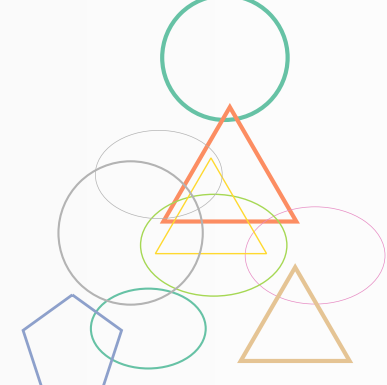[{"shape": "oval", "thickness": 1.5, "radius": 0.74, "center": [0.383, 0.147]}, {"shape": "circle", "thickness": 3, "radius": 0.81, "center": [0.58, 0.85]}, {"shape": "triangle", "thickness": 3, "radius": 0.99, "center": [0.593, 0.524]}, {"shape": "pentagon", "thickness": 2, "radius": 0.67, "center": [0.187, 0.101]}, {"shape": "oval", "thickness": 0.5, "radius": 0.9, "center": [0.813, 0.337]}, {"shape": "oval", "thickness": 1, "radius": 0.94, "center": [0.552, 0.363]}, {"shape": "triangle", "thickness": 1, "radius": 0.83, "center": [0.544, 0.424]}, {"shape": "triangle", "thickness": 3, "radius": 0.81, "center": [0.762, 0.144]}, {"shape": "oval", "thickness": 0.5, "radius": 0.82, "center": [0.41, 0.547]}, {"shape": "circle", "thickness": 1.5, "radius": 0.93, "center": [0.337, 0.395]}]